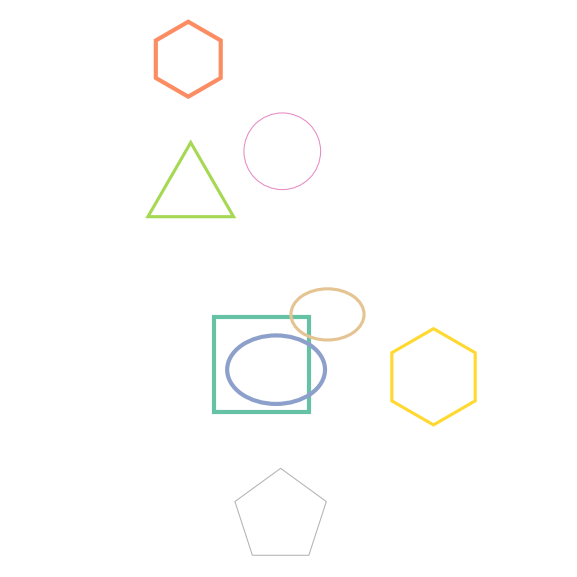[{"shape": "square", "thickness": 2, "radius": 0.41, "center": [0.453, 0.367]}, {"shape": "hexagon", "thickness": 2, "radius": 0.32, "center": [0.326, 0.897]}, {"shape": "oval", "thickness": 2, "radius": 0.42, "center": [0.478, 0.359]}, {"shape": "circle", "thickness": 0.5, "radius": 0.33, "center": [0.489, 0.737]}, {"shape": "triangle", "thickness": 1.5, "radius": 0.43, "center": [0.33, 0.667]}, {"shape": "hexagon", "thickness": 1.5, "radius": 0.42, "center": [0.751, 0.347]}, {"shape": "oval", "thickness": 1.5, "radius": 0.32, "center": [0.567, 0.455]}, {"shape": "pentagon", "thickness": 0.5, "radius": 0.42, "center": [0.486, 0.105]}]